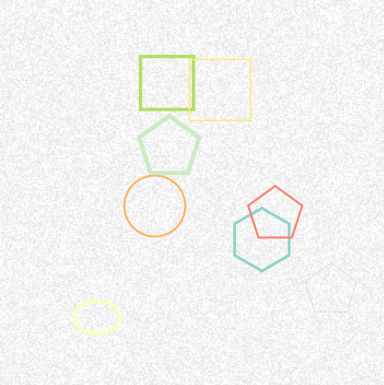[{"shape": "hexagon", "thickness": 2, "radius": 0.41, "center": [0.68, 0.378]}, {"shape": "oval", "thickness": 2, "radius": 0.3, "center": [0.252, 0.176]}, {"shape": "pentagon", "thickness": 1.5, "radius": 0.37, "center": [0.715, 0.443]}, {"shape": "circle", "thickness": 1.5, "radius": 0.4, "center": [0.402, 0.465]}, {"shape": "square", "thickness": 2.5, "radius": 0.34, "center": [0.432, 0.785]}, {"shape": "pentagon", "thickness": 0.5, "radius": 0.35, "center": [0.86, 0.247]}, {"shape": "pentagon", "thickness": 3, "radius": 0.41, "center": [0.44, 0.617]}, {"shape": "square", "thickness": 1, "radius": 0.39, "center": [0.569, 0.767]}]